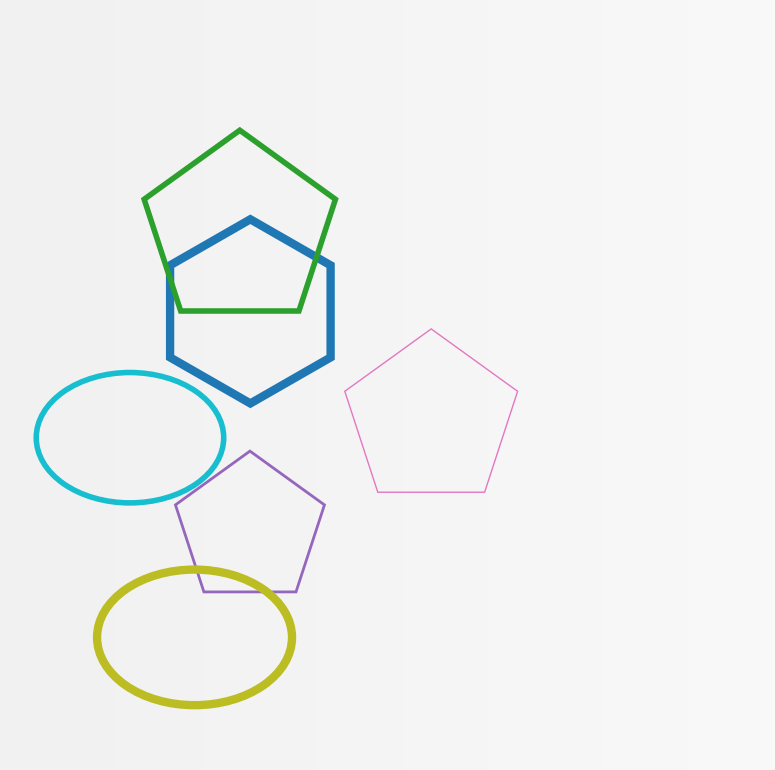[{"shape": "hexagon", "thickness": 3, "radius": 0.6, "center": [0.323, 0.596]}, {"shape": "pentagon", "thickness": 2, "radius": 0.65, "center": [0.309, 0.701]}, {"shape": "pentagon", "thickness": 1, "radius": 0.51, "center": [0.323, 0.313]}, {"shape": "pentagon", "thickness": 0.5, "radius": 0.59, "center": [0.556, 0.456]}, {"shape": "oval", "thickness": 3, "radius": 0.63, "center": [0.251, 0.172]}, {"shape": "oval", "thickness": 2, "radius": 0.6, "center": [0.168, 0.432]}]